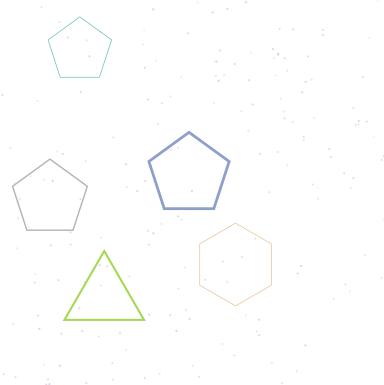[{"shape": "pentagon", "thickness": 0.5, "radius": 0.43, "center": [0.207, 0.869]}, {"shape": "pentagon", "thickness": 2, "radius": 0.55, "center": [0.491, 0.547]}, {"shape": "triangle", "thickness": 1.5, "radius": 0.6, "center": [0.271, 0.229]}, {"shape": "hexagon", "thickness": 0.5, "radius": 0.54, "center": [0.612, 0.313]}, {"shape": "pentagon", "thickness": 1, "radius": 0.51, "center": [0.13, 0.485]}]